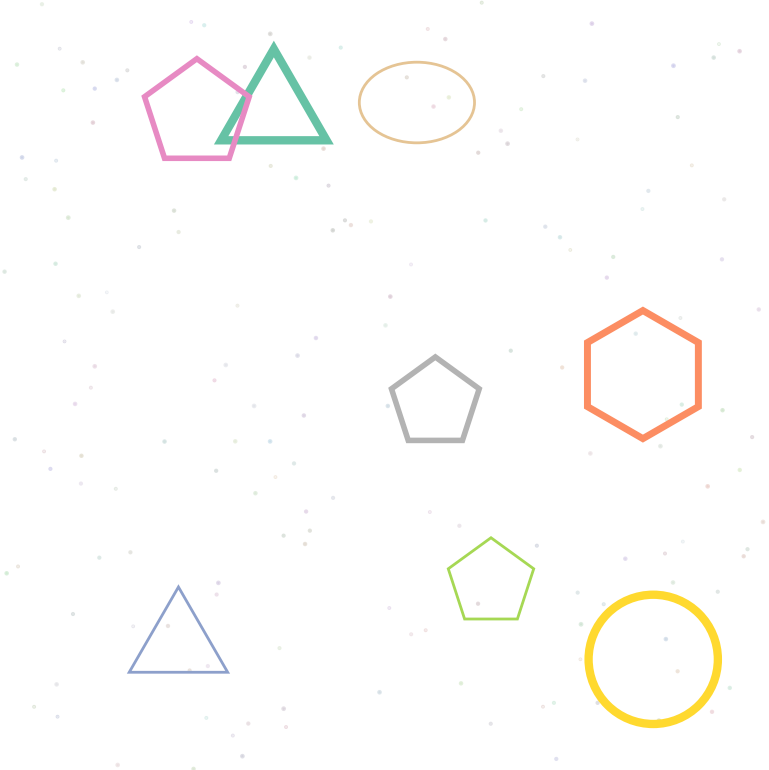[{"shape": "triangle", "thickness": 3, "radius": 0.4, "center": [0.356, 0.857]}, {"shape": "hexagon", "thickness": 2.5, "radius": 0.42, "center": [0.835, 0.514]}, {"shape": "triangle", "thickness": 1, "radius": 0.37, "center": [0.232, 0.164]}, {"shape": "pentagon", "thickness": 2, "radius": 0.36, "center": [0.256, 0.852]}, {"shape": "pentagon", "thickness": 1, "radius": 0.29, "center": [0.638, 0.243]}, {"shape": "circle", "thickness": 3, "radius": 0.42, "center": [0.848, 0.144]}, {"shape": "oval", "thickness": 1, "radius": 0.37, "center": [0.541, 0.867]}, {"shape": "pentagon", "thickness": 2, "radius": 0.3, "center": [0.565, 0.476]}]